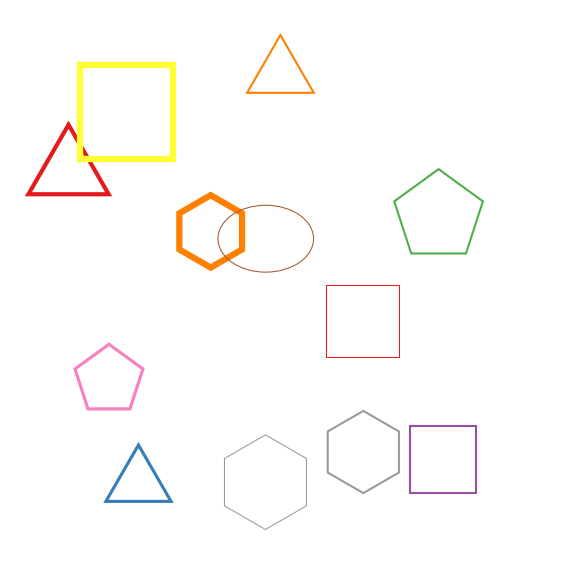[{"shape": "triangle", "thickness": 2, "radius": 0.4, "center": [0.119, 0.703]}, {"shape": "square", "thickness": 0.5, "radius": 0.31, "center": [0.628, 0.443]}, {"shape": "triangle", "thickness": 1.5, "radius": 0.33, "center": [0.24, 0.163]}, {"shape": "pentagon", "thickness": 1, "radius": 0.4, "center": [0.759, 0.626]}, {"shape": "square", "thickness": 1, "radius": 0.29, "center": [0.767, 0.204]}, {"shape": "hexagon", "thickness": 3, "radius": 0.31, "center": [0.365, 0.598]}, {"shape": "triangle", "thickness": 1, "radius": 0.33, "center": [0.486, 0.872]}, {"shape": "square", "thickness": 3, "radius": 0.4, "center": [0.219, 0.805]}, {"shape": "oval", "thickness": 0.5, "radius": 0.41, "center": [0.46, 0.586]}, {"shape": "pentagon", "thickness": 1.5, "radius": 0.31, "center": [0.189, 0.341]}, {"shape": "hexagon", "thickness": 1, "radius": 0.36, "center": [0.629, 0.216]}, {"shape": "hexagon", "thickness": 0.5, "radius": 0.41, "center": [0.46, 0.164]}]